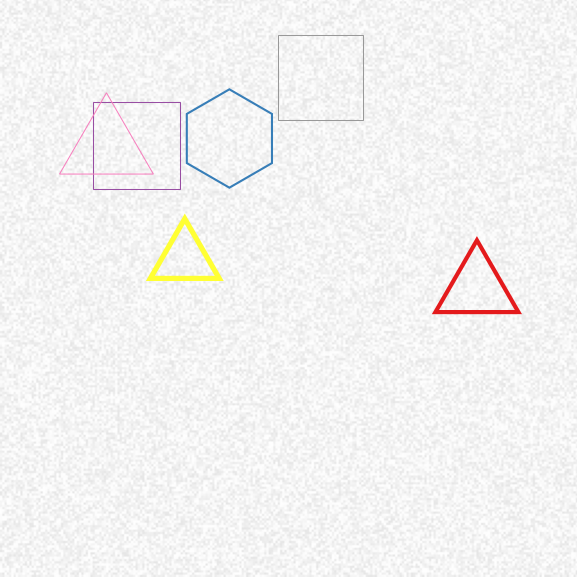[{"shape": "triangle", "thickness": 2, "radius": 0.41, "center": [0.826, 0.5]}, {"shape": "hexagon", "thickness": 1, "radius": 0.43, "center": [0.397, 0.759]}, {"shape": "square", "thickness": 0.5, "radius": 0.38, "center": [0.236, 0.748]}, {"shape": "triangle", "thickness": 2.5, "radius": 0.34, "center": [0.32, 0.551]}, {"shape": "triangle", "thickness": 0.5, "radius": 0.47, "center": [0.184, 0.745]}, {"shape": "square", "thickness": 0.5, "radius": 0.37, "center": [0.555, 0.865]}]